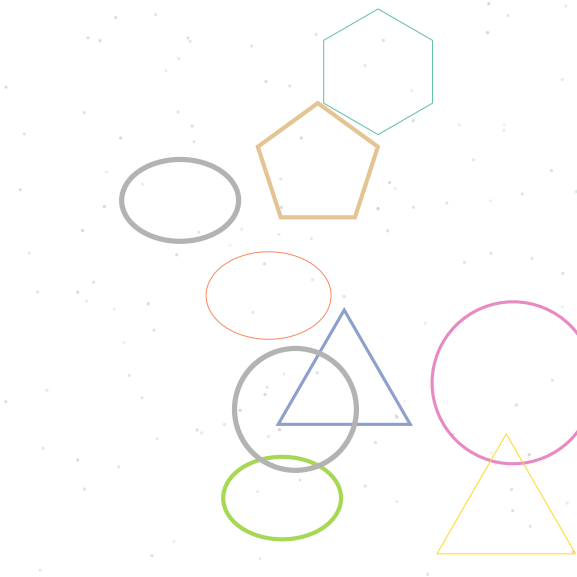[{"shape": "hexagon", "thickness": 0.5, "radius": 0.54, "center": [0.655, 0.875]}, {"shape": "oval", "thickness": 0.5, "radius": 0.54, "center": [0.465, 0.487]}, {"shape": "triangle", "thickness": 1.5, "radius": 0.66, "center": [0.596, 0.33]}, {"shape": "circle", "thickness": 1.5, "radius": 0.7, "center": [0.888, 0.336]}, {"shape": "oval", "thickness": 2, "radius": 0.51, "center": [0.489, 0.137]}, {"shape": "triangle", "thickness": 0.5, "radius": 0.69, "center": [0.877, 0.109]}, {"shape": "pentagon", "thickness": 2, "radius": 0.55, "center": [0.55, 0.711]}, {"shape": "oval", "thickness": 2.5, "radius": 0.51, "center": [0.312, 0.652]}, {"shape": "circle", "thickness": 2.5, "radius": 0.53, "center": [0.512, 0.29]}]